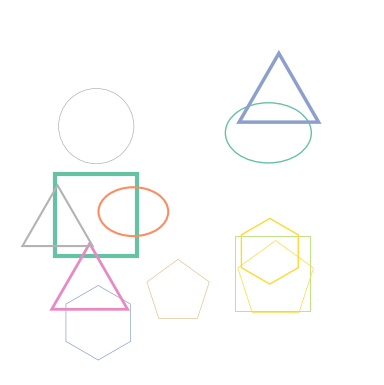[{"shape": "oval", "thickness": 1, "radius": 0.56, "center": [0.697, 0.655]}, {"shape": "square", "thickness": 3, "radius": 0.53, "center": [0.249, 0.441]}, {"shape": "oval", "thickness": 1.5, "radius": 0.45, "center": [0.346, 0.45]}, {"shape": "hexagon", "thickness": 0.5, "radius": 0.48, "center": [0.255, 0.162]}, {"shape": "triangle", "thickness": 2.5, "radius": 0.6, "center": [0.724, 0.742]}, {"shape": "triangle", "thickness": 2, "radius": 0.57, "center": [0.233, 0.254]}, {"shape": "square", "thickness": 0.5, "radius": 0.49, "center": [0.708, 0.289]}, {"shape": "pentagon", "thickness": 0.5, "radius": 0.52, "center": [0.716, 0.272]}, {"shape": "hexagon", "thickness": 1, "radius": 0.43, "center": [0.701, 0.347]}, {"shape": "pentagon", "thickness": 0.5, "radius": 0.43, "center": [0.463, 0.241]}, {"shape": "triangle", "thickness": 1.5, "radius": 0.53, "center": [0.149, 0.413]}, {"shape": "circle", "thickness": 0.5, "radius": 0.49, "center": [0.25, 0.672]}]